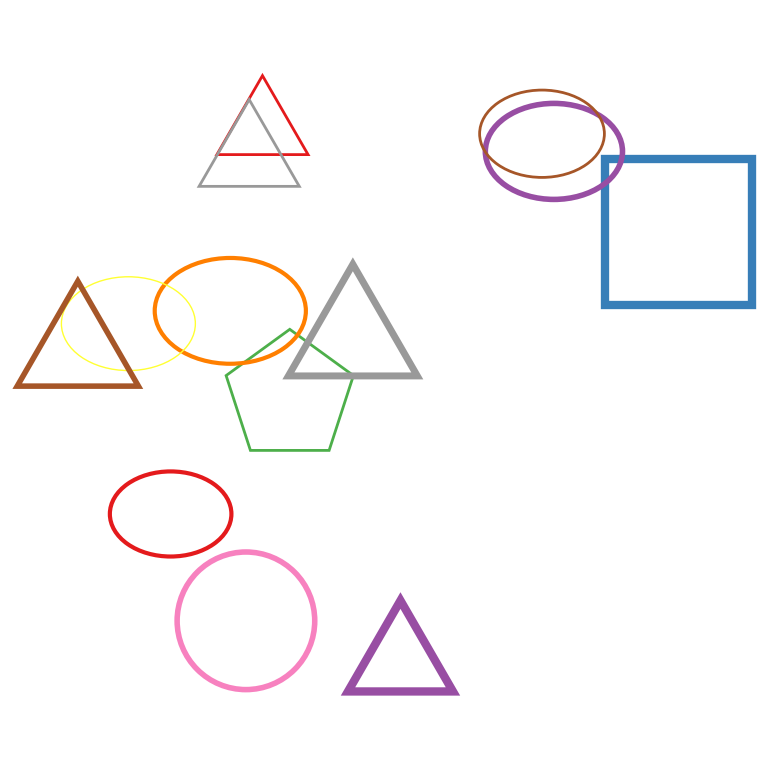[{"shape": "oval", "thickness": 1.5, "radius": 0.39, "center": [0.222, 0.333]}, {"shape": "triangle", "thickness": 1, "radius": 0.34, "center": [0.341, 0.833]}, {"shape": "square", "thickness": 3, "radius": 0.47, "center": [0.881, 0.698]}, {"shape": "pentagon", "thickness": 1, "radius": 0.43, "center": [0.376, 0.485]}, {"shape": "oval", "thickness": 2, "radius": 0.45, "center": [0.719, 0.803]}, {"shape": "triangle", "thickness": 3, "radius": 0.39, "center": [0.52, 0.141]}, {"shape": "oval", "thickness": 1.5, "radius": 0.49, "center": [0.299, 0.596]}, {"shape": "oval", "thickness": 0.5, "radius": 0.43, "center": [0.167, 0.58]}, {"shape": "triangle", "thickness": 2, "radius": 0.45, "center": [0.101, 0.544]}, {"shape": "oval", "thickness": 1, "radius": 0.41, "center": [0.704, 0.826]}, {"shape": "circle", "thickness": 2, "radius": 0.45, "center": [0.319, 0.194]}, {"shape": "triangle", "thickness": 1, "radius": 0.38, "center": [0.324, 0.796]}, {"shape": "triangle", "thickness": 2.5, "radius": 0.48, "center": [0.458, 0.56]}]